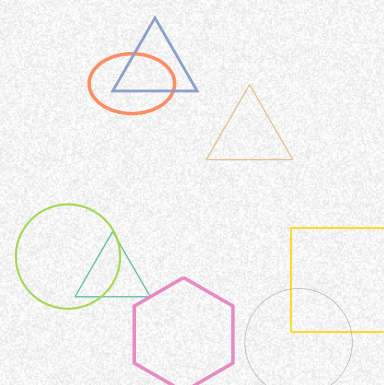[{"shape": "triangle", "thickness": 1, "radius": 0.56, "center": [0.293, 0.286]}, {"shape": "oval", "thickness": 2.5, "radius": 0.56, "center": [0.343, 0.783]}, {"shape": "triangle", "thickness": 2, "radius": 0.63, "center": [0.403, 0.827]}, {"shape": "hexagon", "thickness": 2.5, "radius": 0.74, "center": [0.477, 0.131]}, {"shape": "circle", "thickness": 1.5, "radius": 0.68, "center": [0.177, 0.334]}, {"shape": "square", "thickness": 1.5, "radius": 0.67, "center": [0.89, 0.273]}, {"shape": "triangle", "thickness": 1, "radius": 0.65, "center": [0.648, 0.65]}, {"shape": "circle", "thickness": 0.5, "radius": 0.7, "center": [0.775, 0.111]}]